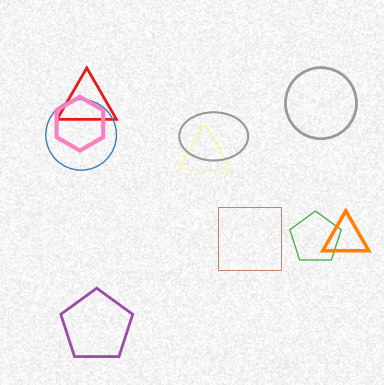[{"shape": "triangle", "thickness": 2, "radius": 0.45, "center": [0.225, 0.735]}, {"shape": "circle", "thickness": 1, "radius": 0.46, "center": [0.211, 0.65]}, {"shape": "pentagon", "thickness": 1, "radius": 0.35, "center": [0.819, 0.382]}, {"shape": "pentagon", "thickness": 2, "radius": 0.49, "center": [0.251, 0.153]}, {"shape": "triangle", "thickness": 2.5, "radius": 0.35, "center": [0.898, 0.383]}, {"shape": "triangle", "thickness": 0.5, "radius": 0.4, "center": [0.532, 0.599]}, {"shape": "square", "thickness": 0.5, "radius": 0.41, "center": [0.647, 0.381]}, {"shape": "hexagon", "thickness": 3, "radius": 0.35, "center": [0.208, 0.679]}, {"shape": "circle", "thickness": 2, "radius": 0.46, "center": [0.834, 0.732]}, {"shape": "oval", "thickness": 1.5, "radius": 0.45, "center": [0.555, 0.646]}]